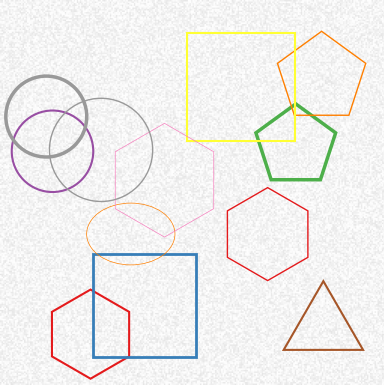[{"shape": "hexagon", "thickness": 1, "radius": 0.6, "center": [0.695, 0.392]}, {"shape": "hexagon", "thickness": 1.5, "radius": 0.58, "center": [0.235, 0.132]}, {"shape": "square", "thickness": 2, "radius": 0.67, "center": [0.375, 0.207]}, {"shape": "pentagon", "thickness": 2.5, "radius": 0.54, "center": [0.768, 0.621]}, {"shape": "circle", "thickness": 1.5, "radius": 0.53, "center": [0.136, 0.607]}, {"shape": "pentagon", "thickness": 1, "radius": 0.6, "center": [0.835, 0.798]}, {"shape": "oval", "thickness": 0.5, "radius": 0.57, "center": [0.34, 0.392]}, {"shape": "square", "thickness": 1.5, "radius": 0.7, "center": [0.626, 0.775]}, {"shape": "triangle", "thickness": 1.5, "radius": 0.59, "center": [0.84, 0.151]}, {"shape": "hexagon", "thickness": 0.5, "radius": 0.74, "center": [0.427, 0.532]}, {"shape": "circle", "thickness": 1, "radius": 0.67, "center": [0.263, 0.611]}, {"shape": "circle", "thickness": 2.5, "radius": 0.53, "center": [0.12, 0.697]}]